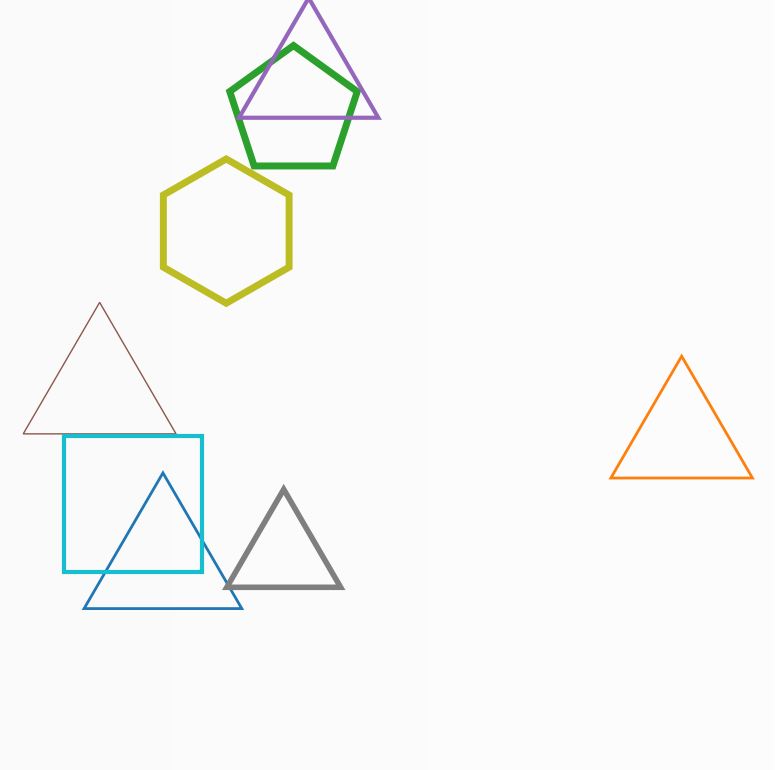[{"shape": "triangle", "thickness": 1, "radius": 0.59, "center": [0.21, 0.268]}, {"shape": "triangle", "thickness": 1, "radius": 0.53, "center": [0.88, 0.432]}, {"shape": "pentagon", "thickness": 2.5, "radius": 0.43, "center": [0.379, 0.854]}, {"shape": "triangle", "thickness": 1.5, "radius": 0.52, "center": [0.398, 0.899]}, {"shape": "triangle", "thickness": 0.5, "radius": 0.57, "center": [0.129, 0.493]}, {"shape": "triangle", "thickness": 2, "radius": 0.42, "center": [0.366, 0.28]}, {"shape": "hexagon", "thickness": 2.5, "radius": 0.47, "center": [0.292, 0.7]}, {"shape": "square", "thickness": 1.5, "radius": 0.44, "center": [0.171, 0.346]}]